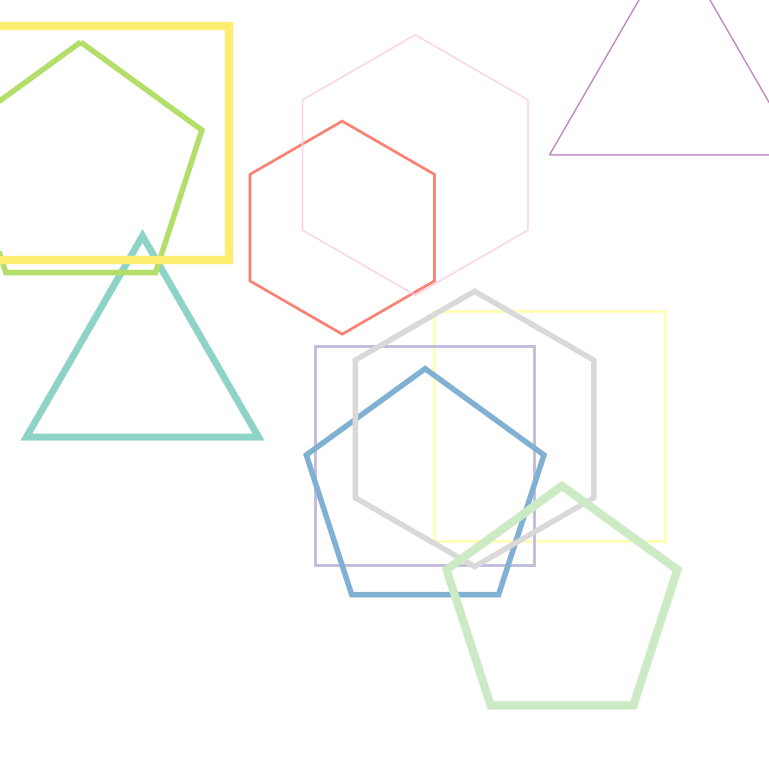[{"shape": "triangle", "thickness": 2.5, "radius": 0.87, "center": [0.185, 0.519]}, {"shape": "square", "thickness": 1, "radius": 0.75, "center": [0.714, 0.447]}, {"shape": "square", "thickness": 1, "radius": 0.71, "center": [0.551, 0.409]}, {"shape": "hexagon", "thickness": 1, "radius": 0.69, "center": [0.444, 0.704]}, {"shape": "pentagon", "thickness": 2, "radius": 0.81, "center": [0.552, 0.359]}, {"shape": "pentagon", "thickness": 2, "radius": 0.83, "center": [0.105, 0.78]}, {"shape": "hexagon", "thickness": 0.5, "radius": 0.85, "center": [0.539, 0.786]}, {"shape": "hexagon", "thickness": 2, "radius": 0.89, "center": [0.616, 0.443]}, {"shape": "triangle", "thickness": 0.5, "radius": 0.94, "center": [0.876, 0.893]}, {"shape": "pentagon", "thickness": 3, "radius": 0.79, "center": [0.73, 0.211]}, {"shape": "square", "thickness": 3, "radius": 0.76, "center": [0.145, 0.815]}]